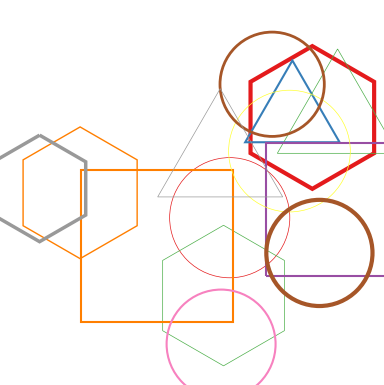[{"shape": "circle", "thickness": 0.5, "radius": 0.78, "center": [0.597, 0.435]}, {"shape": "hexagon", "thickness": 3, "radius": 0.93, "center": [0.811, 0.695]}, {"shape": "triangle", "thickness": 1.5, "radius": 0.71, "center": [0.759, 0.701]}, {"shape": "hexagon", "thickness": 0.5, "radius": 0.91, "center": [0.581, 0.232]}, {"shape": "triangle", "thickness": 0.5, "radius": 0.9, "center": [0.877, 0.692]}, {"shape": "square", "thickness": 1.5, "radius": 0.86, "center": [0.864, 0.455]}, {"shape": "hexagon", "thickness": 1, "radius": 0.86, "center": [0.208, 0.499]}, {"shape": "square", "thickness": 1.5, "radius": 0.99, "center": [0.408, 0.361]}, {"shape": "circle", "thickness": 0.5, "radius": 0.79, "center": [0.752, 0.608]}, {"shape": "circle", "thickness": 3, "radius": 0.69, "center": [0.83, 0.343]}, {"shape": "circle", "thickness": 2, "radius": 0.68, "center": [0.707, 0.781]}, {"shape": "circle", "thickness": 1.5, "radius": 0.71, "center": [0.574, 0.106]}, {"shape": "triangle", "thickness": 0.5, "radius": 0.94, "center": [0.572, 0.582]}, {"shape": "hexagon", "thickness": 2.5, "radius": 0.69, "center": [0.103, 0.511]}]